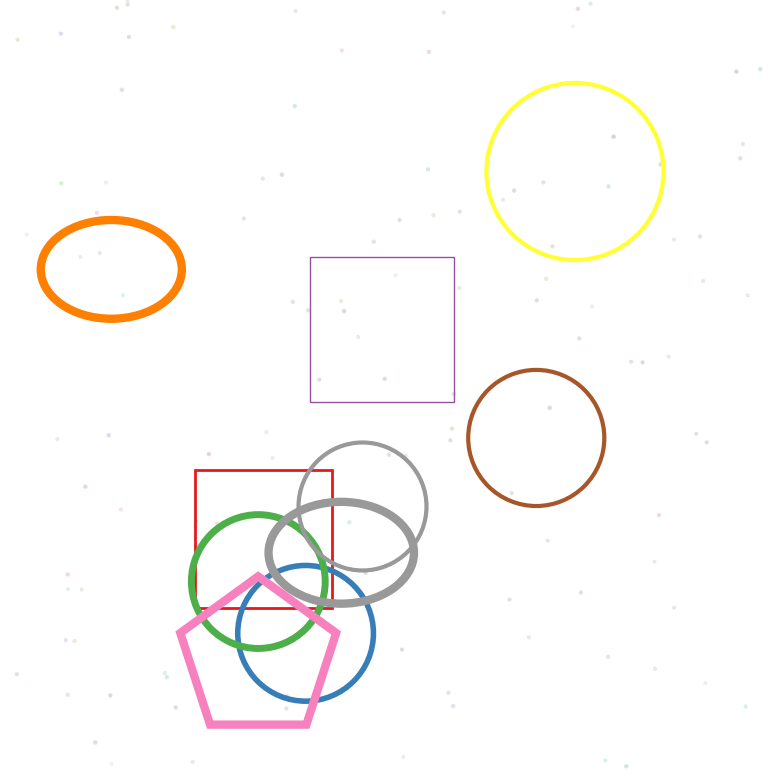[{"shape": "square", "thickness": 1, "radius": 0.45, "center": [0.342, 0.3]}, {"shape": "circle", "thickness": 2, "radius": 0.44, "center": [0.397, 0.178]}, {"shape": "circle", "thickness": 2.5, "radius": 0.43, "center": [0.335, 0.245]}, {"shape": "square", "thickness": 0.5, "radius": 0.47, "center": [0.496, 0.573]}, {"shape": "oval", "thickness": 3, "radius": 0.46, "center": [0.145, 0.65]}, {"shape": "circle", "thickness": 1.5, "radius": 0.58, "center": [0.747, 0.777]}, {"shape": "circle", "thickness": 1.5, "radius": 0.44, "center": [0.696, 0.431]}, {"shape": "pentagon", "thickness": 3, "radius": 0.53, "center": [0.335, 0.145]}, {"shape": "oval", "thickness": 3, "radius": 0.47, "center": [0.443, 0.282]}, {"shape": "circle", "thickness": 1.5, "radius": 0.42, "center": [0.471, 0.342]}]